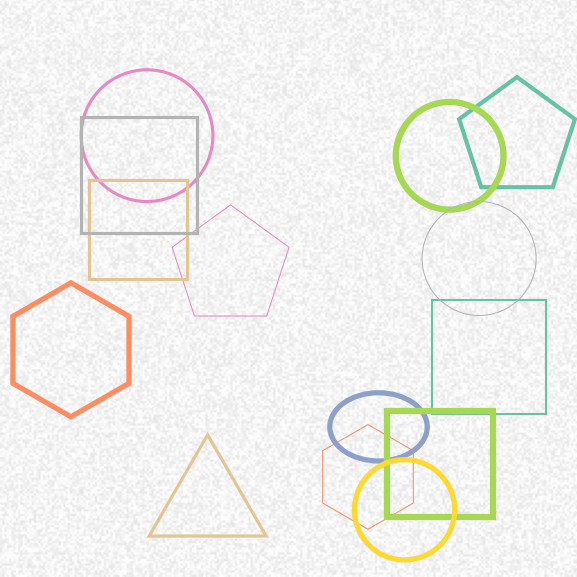[{"shape": "pentagon", "thickness": 2, "radius": 0.53, "center": [0.895, 0.76]}, {"shape": "square", "thickness": 1, "radius": 0.49, "center": [0.847, 0.381]}, {"shape": "hexagon", "thickness": 0.5, "radius": 0.45, "center": [0.637, 0.173]}, {"shape": "hexagon", "thickness": 2.5, "radius": 0.58, "center": [0.123, 0.393]}, {"shape": "oval", "thickness": 2.5, "radius": 0.42, "center": [0.655, 0.26]}, {"shape": "circle", "thickness": 1.5, "radius": 0.57, "center": [0.255, 0.764]}, {"shape": "pentagon", "thickness": 0.5, "radius": 0.53, "center": [0.399, 0.538]}, {"shape": "circle", "thickness": 3, "radius": 0.47, "center": [0.779, 0.729]}, {"shape": "square", "thickness": 3, "radius": 0.46, "center": [0.762, 0.196]}, {"shape": "circle", "thickness": 2.5, "radius": 0.43, "center": [0.701, 0.116]}, {"shape": "square", "thickness": 1.5, "radius": 0.43, "center": [0.239, 0.601]}, {"shape": "triangle", "thickness": 1.5, "radius": 0.58, "center": [0.36, 0.129]}, {"shape": "circle", "thickness": 0.5, "radius": 0.49, "center": [0.83, 0.551]}, {"shape": "square", "thickness": 1.5, "radius": 0.5, "center": [0.241, 0.696]}]